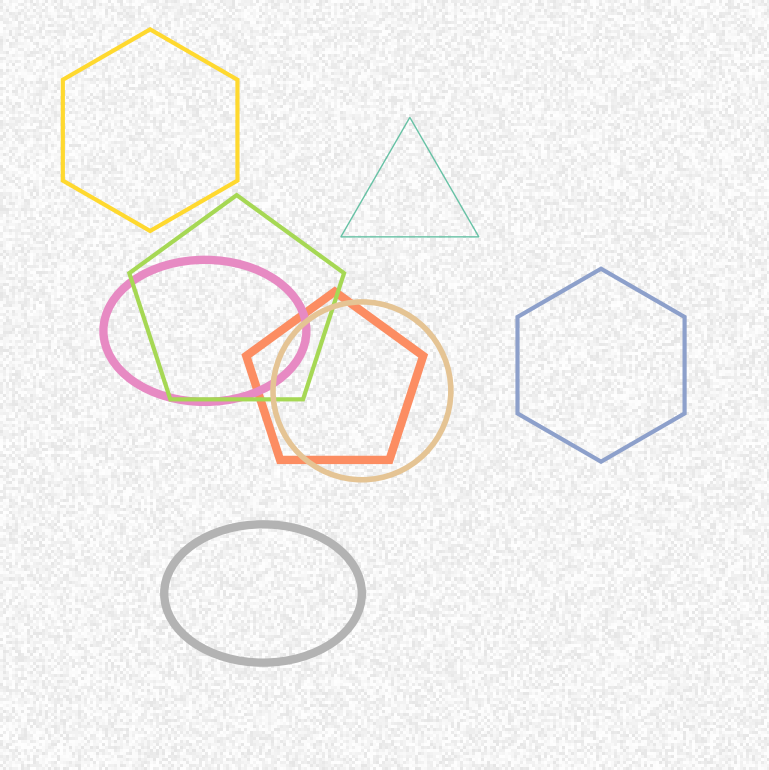[{"shape": "triangle", "thickness": 0.5, "radius": 0.52, "center": [0.532, 0.744]}, {"shape": "pentagon", "thickness": 3, "radius": 0.6, "center": [0.435, 0.5]}, {"shape": "hexagon", "thickness": 1.5, "radius": 0.63, "center": [0.781, 0.526]}, {"shape": "oval", "thickness": 3, "radius": 0.66, "center": [0.266, 0.57]}, {"shape": "pentagon", "thickness": 1.5, "radius": 0.73, "center": [0.307, 0.6]}, {"shape": "hexagon", "thickness": 1.5, "radius": 0.65, "center": [0.195, 0.831]}, {"shape": "circle", "thickness": 2, "radius": 0.58, "center": [0.47, 0.492]}, {"shape": "oval", "thickness": 3, "radius": 0.64, "center": [0.342, 0.229]}]